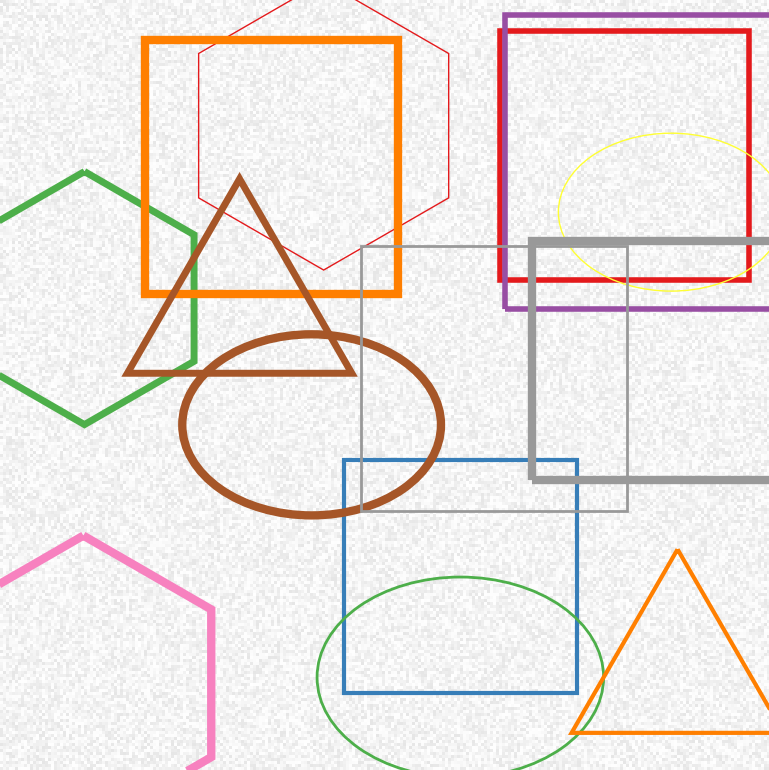[{"shape": "hexagon", "thickness": 0.5, "radius": 0.94, "center": [0.42, 0.837]}, {"shape": "square", "thickness": 2, "radius": 0.81, "center": [0.811, 0.798]}, {"shape": "square", "thickness": 1.5, "radius": 0.76, "center": [0.599, 0.251]}, {"shape": "hexagon", "thickness": 2.5, "radius": 0.82, "center": [0.11, 0.613]}, {"shape": "oval", "thickness": 1, "radius": 0.93, "center": [0.598, 0.12]}, {"shape": "square", "thickness": 2, "radius": 0.95, "center": [0.847, 0.789]}, {"shape": "triangle", "thickness": 1.5, "radius": 0.79, "center": [0.88, 0.128]}, {"shape": "square", "thickness": 3, "radius": 0.82, "center": [0.353, 0.783]}, {"shape": "oval", "thickness": 0.5, "radius": 0.73, "center": [0.872, 0.724]}, {"shape": "triangle", "thickness": 2.5, "radius": 0.84, "center": [0.311, 0.599]}, {"shape": "oval", "thickness": 3, "radius": 0.84, "center": [0.405, 0.448]}, {"shape": "hexagon", "thickness": 3, "radius": 0.96, "center": [0.108, 0.113]}, {"shape": "square", "thickness": 1, "radius": 0.86, "center": [0.641, 0.508]}, {"shape": "square", "thickness": 3, "radius": 0.78, "center": [0.845, 0.532]}]